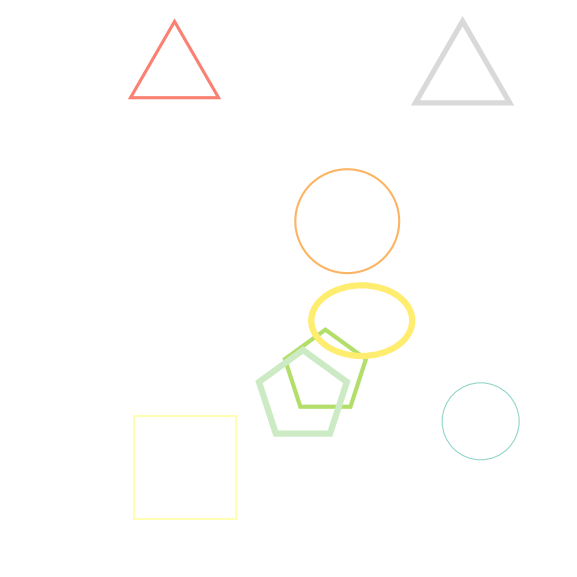[{"shape": "circle", "thickness": 0.5, "radius": 0.33, "center": [0.832, 0.27]}, {"shape": "square", "thickness": 1, "radius": 0.45, "center": [0.32, 0.189]}, {"shape": "triangle", "thickness": 1.5, "radius": 0.44, "center": [0.302, 0.874]}, {"shape": "circle", "thickness": 1, "radius": 0.45, "center": [0.601, 0.616]}, {"shape": "pentagon", "thickness": 2, "radius": 0.37, "center": [0.563, 0.355]}, {"shape": "triangle", "thickness": 2.5, "radius": 0.47, "center": [0.801, 0.868]}, {"shape": "pentagon", "thickness": 3, "radius": 0.4, "center": [0.525, 0.313]}, {"shape": "oval", "thickness": 3, "radius": 0.44, "center": [0.626, 0.444]}]